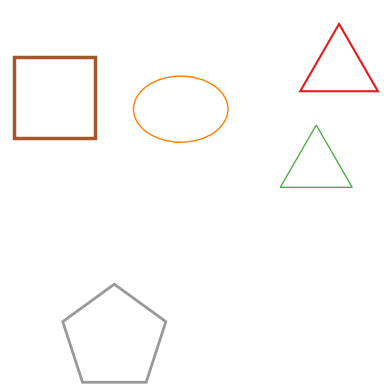[{"shape": "triangle", "thickness": 1.5, "radius": 0.58, "center": [0.881, 0.821]}, {"shape": "triangle", "thickness": 1, "radius": 0.54, "center": [0.821, 0.567]}, {"shape": "oval", "thickness": 1, "radius": 0.61, "center": [0.469, 0.716]}, {"shape": "square", "thickness": 2.5, "radius": 0.53, "center": [0.141, 0.748]}, {"shape": "pentagon", "thickness": 2, "radius": 0.7, "center": [0.297, 0.121]}]